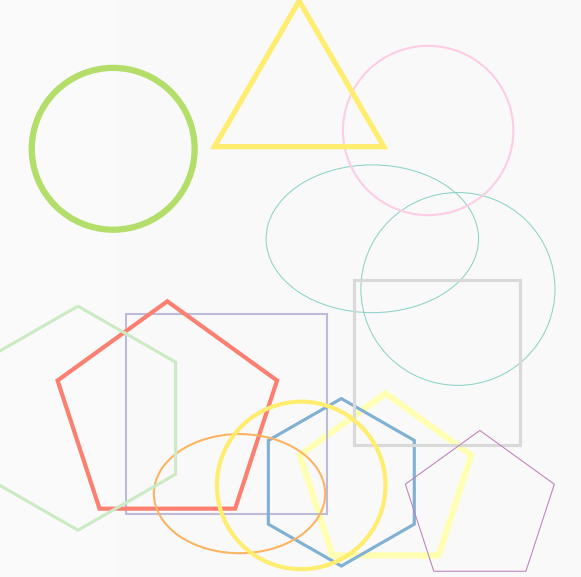[{"shape": "oval", "thickness": 0.5, "radius": 0.91, "center": [0.641, 0.586]}, {"shape": "circle", "thickness": 0.5, "radius": 0.83, "center": [0.788, 0.499]}, {"shape": "pentagon", "thickness": 3, "radius": 0.78, "center": [0.663, 0.163]}, {"shape": "square", "thickness": 1, "radius": 0.87, "center": [0.39, 0.282]}, {"shape": "pentagon", "thickness": 2, "radius": 0.99, "center": [0.288, 0.279]}, {"shape": "hexagon", "thickness": 1.5, "radius": 0.72, "center": [0.587, 0.164]}, {"shape": "oval", "thickness": 1, "radius": 0.74, "center": [0.412, 0.144]}, {"shape": "circle", "thickness": 3, "radius": 0.7, "center": [0.195, 0.741]}, {"shape": "circle", "thickness": 1, "radius": 0.73, "center": [0.737, 0.773]}, {"shape": "square", "thickness": 1.5, "radius": 0.72, "center": [0.752, 0.372]}, {"shape": "pentagon", "thickness": 0.5, "radius": 0.67, "center": [0.826, 0.119]}, {"shape": "hexagon", "thickness": 1.5, "radius": 0.97, "center": [0.134, 0.275]}, {"shape": "triangle", "thickness": 2.5, "radius": 0.84, "center": [0.515, 0.829]}, {"shape": "circle", "thickness": 2, "radius": 0.73, "center": [0.518, 0.159]}]